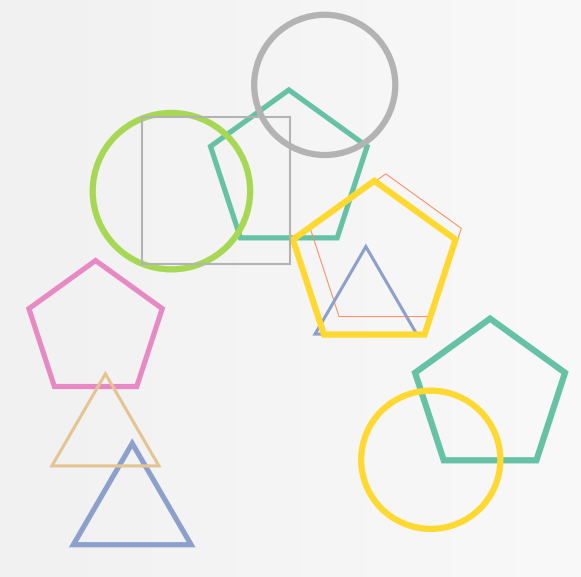[{"shape": "pentagon", "thickness": 2.5, "radius": 0.71, "center": [0.497, 0.702]}, {"shape": "pentagon", "thickness": 3, "radius": 0.68, "center": [0.843, 0.312]}, {"shape": "pentagon", "thickness": 0.5, "radius": 0.68, "center": [0.664, 0.561]}, {"shape": "triangle", "thickness": 2.5, "radius": 0.58, "center": [0.227, 0.114]}, {"shape": "triangle", "thickness": 1.5, "radius": 0.5, "center": [0.629, 0.471]}, {"shape": "pentagon", "thickness": 2.5, "radius": 0.6, "center": [0.164, 0.427]}, {"shape": "circle", "thickness": 3, "radius": 0.68, "center": [0.295, 0.668]}, {"shape": "circle", "thickness": 3, "radius": 0.6, "center": [0.741, 0.203]}, {"shape": "pentagon", "thickness": 3, "radius": 0.74, "center": [0.644, 0.539]}, {"shape": "triangle", "thickness": 1.5, "radius": 0.53, "center": [0.181, 0.246]}, {"shape": "square", "thickness": 1, "radius": 0.63, "center": [0.372, 0.67]}, {"shape": "circle", "thickness": 3, "radius": 0.61, "center": [0.559, 0.852]}]